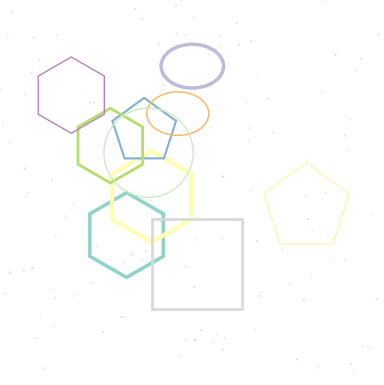[{"shape": "hexagon", "thickness": 2.5, "radius": 0.55, "center": [0.329, 0.39]}, {"shape": "hexagon", "thickness": 3, "radius": 0.59, "center": [0.394, 0.489]}, {"shape": "oval", "thickness": 2.5, "radius": 0.41, "center": [0.5, 0.828]}, {"shape": "pentagon", "thickness": 1.5, "radius": 0.43, "center": [0.375, 0.659]}, {"shape": "oval", "thickness": 1, "radius": 0.4, "center": [0.462, 0.705]}, {"shape": "hexagon", "thickness": 2, "radius": 0.48, "center": [0.287, 0.622]}, {"shape": "square", "thickness": 2, "radius": 0.59, "center": [0.512, 0.315]}, {"shape": "hexagon", "thickness": 1, "radius": 0.5, "center": [0.185, 0.753]}, {"shape": "circle", "thickness": 1, "radius": 0.58, "center": [0.386, 0.603]}, {"shape": "pentagon", "thickness": 0.5, "radius": 0.58, "center": [0.796, 0.461]}]